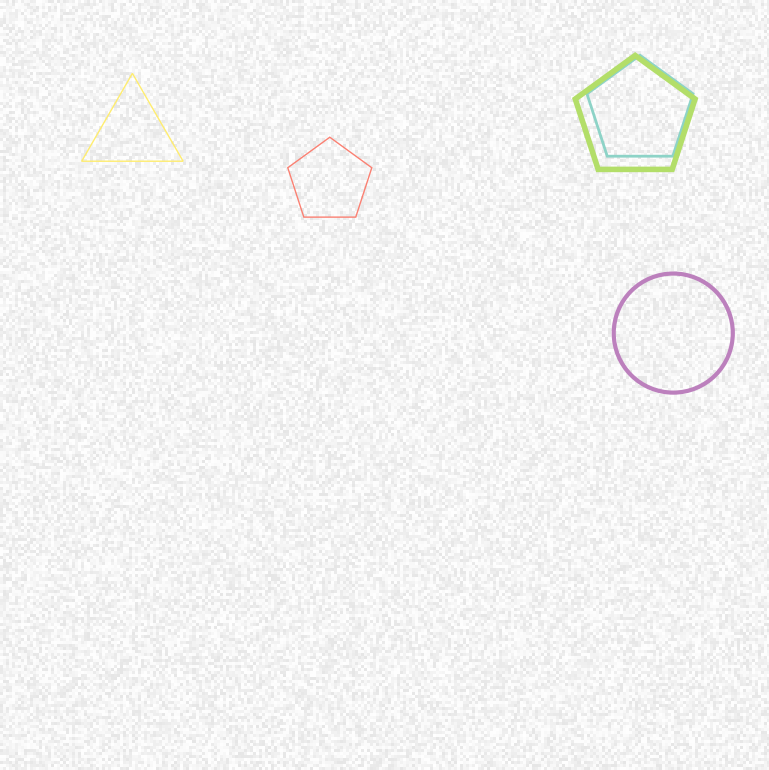[{"shape": "pentagon", "thickness": 1, "radius": 0.36, "center": [0.831, 0.856]}, {"shape": "pentagon", "thickness": 0.5, "radius": 0.29, "center": [0.428, 0.764]}, {"shape": "pentagon", "thickness": 2, "radius": 0.41, "center": [0.825, 0.846]}, {"shape": "circle", "thickness": 1.5, "radius": 0.39, "center": [0.874, 0.567]}, {"shape": "triangle", "thickness": 0.5, "radius": 0.38, "center": [0.172, 0.829]}]